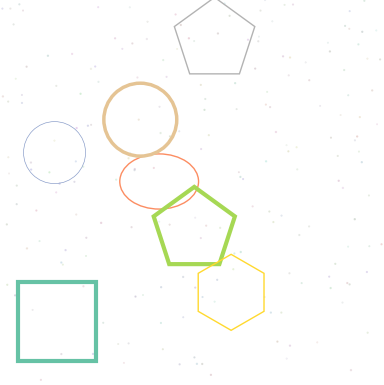[{"shape": "square", "thickness": 3, "radius": 0.51, "center": [0.149, 0.165]}, {"shape": "oval", "thickness": 1, "radius": 0.51, "center": [0.413, 0.529]}, {"shape": "circle", "thickness": 0.5, "radius": 0.4, "center": [0.142, 0.604]}, {"shape": "pentagon", "thickness": 3, "radius": 0.55, "center": [0.505, 0.404]}, {"shape": "hexagon", "thickness": 1, "radius": 0.49, "center": [0.6, 0.241]}, {"shape": "circle", "thickness": 2.5, "radius": 0.47, "center": [0.364, 0.689]}, {"shape": "pentagon", "thickness": 1, "radius": 0.55, "center": [0.557, 0.897]}]